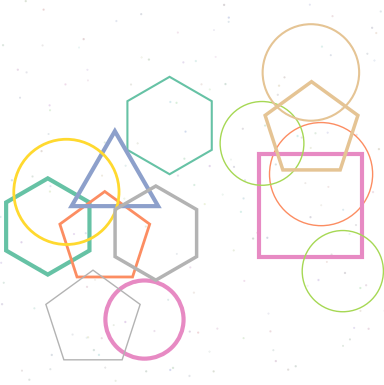[{"shape": "hexagon", "thickness": 1.5, "radius": 0.63, "center": [0.44, 0.674]}, {"shape": "hexagon", "thickness": 3, "radius": 0.62, "center": [0.124, 0.412]}, {"shape": "pentagon", "thickness": 2, "radius": 0.61, "center": [0.272, 0.38]}, {"shape": "circle", "thickness": 1, "radius": 0.67, "center": [0.834, 0.548]}, {"shape": "triangle", "thickness": 3, "radius": 0.65, "center": [0.298, 0.529]}, {"shape": "circle", "thickness": 3, "radius": 0.51, "center": [0.375, 0.17]}, {"shape": "square", "thickness": 3, "radius": 0.67, "center": [0.806, 0.466]}, {"shape": "circle", "thickness": 1, "radius": 0.54, "center": [0.681, 0.628]}, {"shape": "circle", "thickness": 1, "radius": 0.53, "center": [0.89, 0.296]}, {"shape": "circle", "thickness": 2, "radius": 0.68, "center": [0.172, 0.502]}, {"shape": "circle", "thickness": 1.5, "radius": 0.63, "center": [0.808, 0.812]}, {"shape": "pentagon", "thickness": 2.5, "radius": 0.63, "center": [0.809, 0.661]}, {"shape": "hexagon", "thickness": 2.5, "radius": 0.61, "center": [0.405, 0.395]}, {"shape": "pentagon", "thickness": 1, "radius": 0.64, "center": [0.242, 0.17]}]